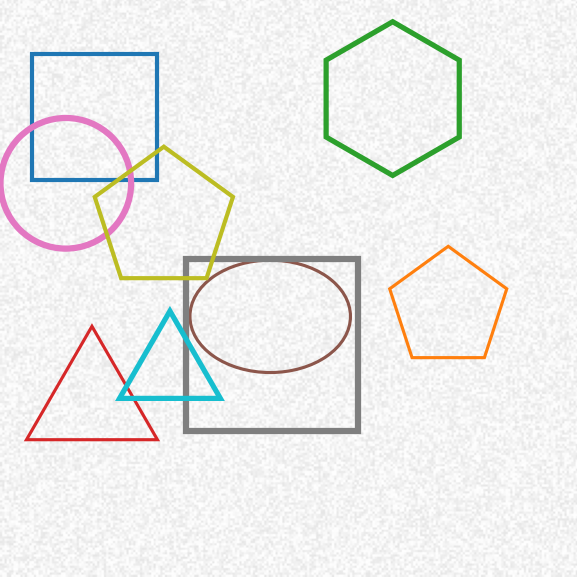[{"shape": "square", "thickness": 2, "radius": 0.54, "center": [0.163, 0.796]}, {"shape": "pentagon", "thickness": 1.5, "radius": 0.53, "center": [0.776, 0.466]}, {"shape": "hexagon", "thickness": 2.5, "radius": 0.67, "center": [0.68, 0.828]}, {"shape": "triangle", "thickness": 1.5, "radius": 0.65, "center": [0.159, 0.303]}, {"shape": "oval", "thickness": 1.5, "radius": 0.69, "center": [0.468, 0.451]}, {"shape": "circle", "thickness": 3, "radius": 0.57, "center": [0.114, 0.682]}, {"shape": "square", "thickness": 3, "radius": 0.75, "center": [0.471, 0.402]}, {"shape": "pentagon", "thickness": 2, "radius": 0.63, "center": [0.284, 0.619]}, {"shape": "triangle", "thickness": 2.5, "radius": 0.5, "center": [0.294, 0.36]}]